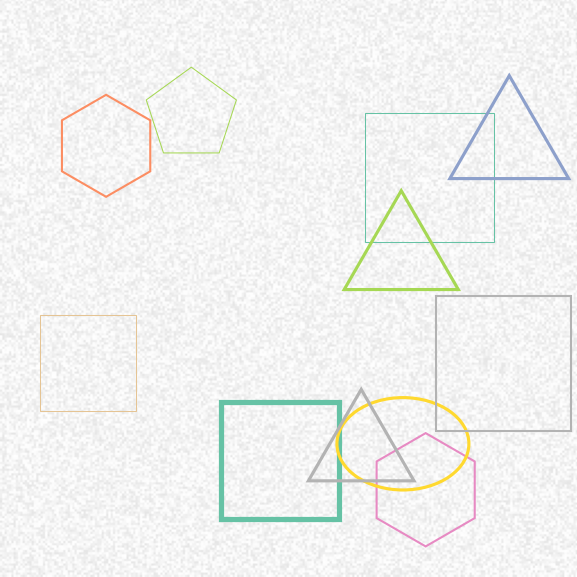[{"shape": "square", "thickness": 0.5, "radius": 0.56, "center": [0.744, 0.692]}, {"shape": "square", "thickness": 2.5, "radius": 0.51, "center": [0.485, 0.202]}, {"shape": "hexagon", "thickness": 1, "radius": 0.44, "center": [0.184, 0.747]}, {"shape": "triangle", "thickness": 1.5, "radius": 0.59, "center": [0.882, 0.749]}, {"shape": "hexagon", "thickness": 1, "radius": 0.49, "center": [0.737, 0.151]}, {"shape": "triangle", "thickness": 1.5, "radius": 0.57, "center": [0.695, 0.555]}, {"shape": "pentagon", "thickness": 0.5, "radius": 0.41, "center": [0.331, 0.801]}, {"shape": "oval", "thickness": 1.5, "radius": 0.57, "center": [0.698, 0.231]}, {"shape": "square", "thickness": 0.5, "radius": 0.42, "center": [0.153, 0.37]}, {"shape": "triangle", "thickness": 1.5, "radius": 0.53, "center": [0.625, 0.219]}, {"shape": "square", "thickness": 1, "radius": 0.58, "center": [0.872, 0.369]}]